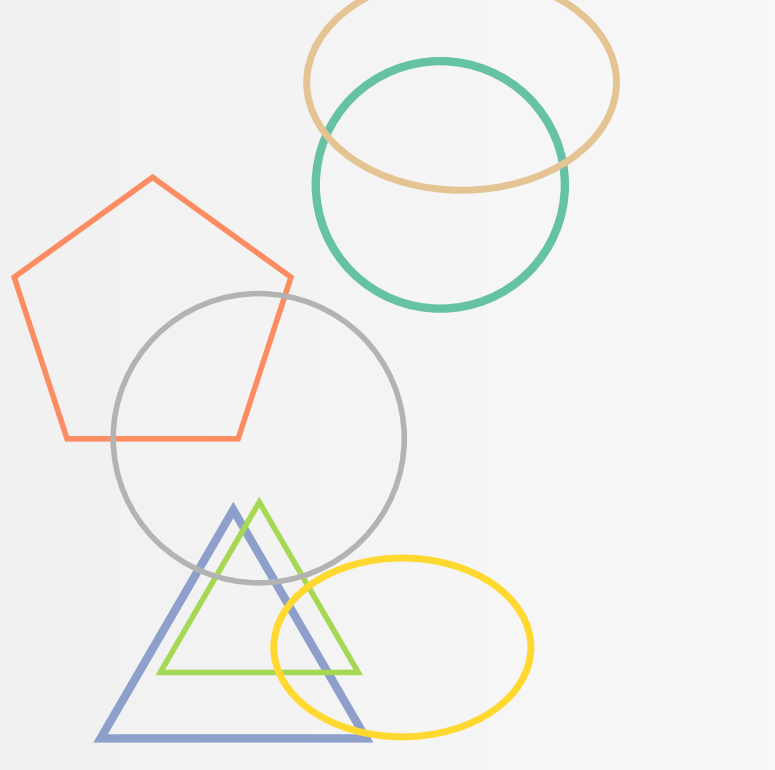[{"shape": "circle", "thickness": 3, "radius": 0.8, "center": [0.568, 0.76]}, {"shape": "pentagon", "thickness": 2, "radius": 0.94, "center": [0.197, 0.582]}, {"shape": "triangle", "thickness": 3, "radius": 0.99, "center": [0.301, 0.14]}, {"shape": "triangle", "thickness": 2, "radius": 0.74, "center": [0.335, 0.2]}, {"shape": "oval", "thickness": 2.5, "radius": 0.83, "center": [0.519, 0.159]}, {"shape": "oval", "thickness": 2.5, "radius": 1.0, "center": [0.596, 0.893]}, {"shape": "circle", "thickness": 2, "radius": 0.94, "center": [0.334, 0.431]}]